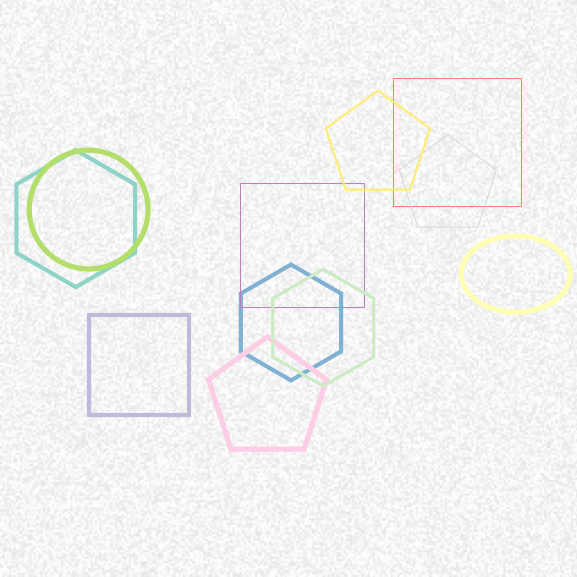[{"shape": "hexagon", "thickness": 2, "radius": 0.59, "center": [0.131, 0.621]}, {"shape": "oval", "thickness": 2.5, "radius": 0.47, "center": [0.893, 0.525]}, {"shape": "square", "thickness": 2, "radius": 0.43, "center": [0.24, 0.366]}, {"shape": "square", "thickness": 0.5, "radius": 0.55, "center": [0.791, 0.754]}, {"shape": "hexagon", "thickness": 2, "radius": 0.5, "center": [0.504, 0.441]}, {"shape": "circle", "thickness": 2.5, "radius": 0.51, "center": [0.154, 0.636]}, {"shape": "pentagon", "thickness": 2.5, "radius": 0.54, "center": [0.463, 0.308]}, {"shape": "pentagon", "thickness": 0.5, "radius": 0.44, "center": [0.775, 0.678]}, {"shape": "square", "thickness": 0.5, "radius": 0.54, "center": [0.523, 0.575]}, {"shape": "hexagon", "thickness": 1.5, "radius": 0.51, "center": [0.56, 0.432]}, {"shape": "pentagon", "thickness": 1, "radius": 0.47, "center": [0.654, 0.748]}]